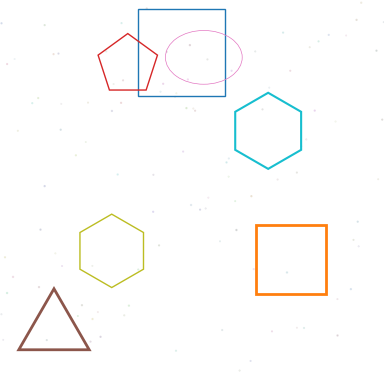[{"shape": "square", "thickness": 1, "radius": 0.57, "center": [0.473, 0.863]}, {"shape": "square", "thickness": 2, "radius": 0.45, "center": [0.756, 0.325]}, {"shape": "pentagon", "thickness": 1, "radius": 0.41, "center": [0.332, 0.832]}, {"shape": "triangle", "thickness": 2, "radius": 0.53, "center": [0.14, 0.144]}, {"shape": "oval", "thickness": 0.5, "radius": 0.5, "center": [0.529, 0.851]}, {"shape": "hexagon", "thickness": 1, "radius": 0.48, "center": [0.29, 0.348]}, {"shape": "hexagon", "thickness": 1.5, "radius": 0.49, "center": [0.697, 0.66]}]